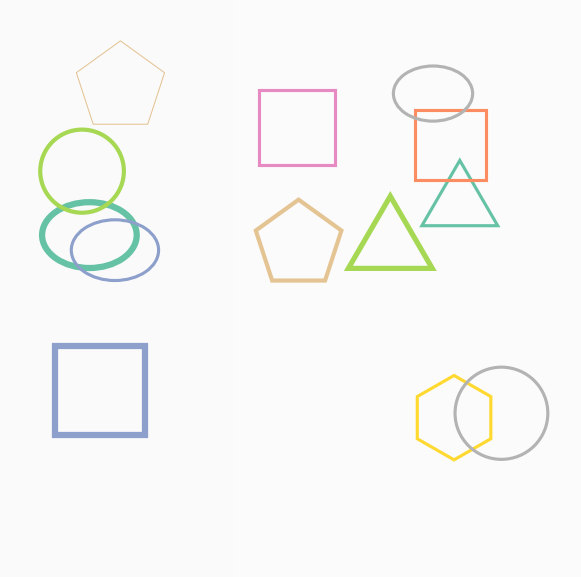[{"shape": "oval", "thickness": 3, "radius": 0.41, "center": [0.154, 0.592]}, {"shape": "triangle", "thickness": 1.5, "radius": 0.38, "center": [0.791, 0.646]}, {"shape": "square", "thickness": 1.5, "radius": 0.3, "center": [0.775, 0.748]}, {"shape": "square", "thickness": 3, "radius": 0.39, "center": [0.171, 0.323]}, {"shape": "oval", "thickness": 1.5, "radius": 0.38, "center": [0.198, 0.566]}, {"shape": "square", "thickness": 1.5, "radius": 0.33, "center": [0.512, 0.778]}, {"shape": "circle", "thickness": 2, "radius": 0.36, "center": [0.141, 0.703]}, {"shape": "triangle", "thickness": 2.5, "radius": 0.42, "center": [0.671, 0.576]}, {"shape": "hexagon", "thickness": 1.5, "radius": 0.37, "center": [0.781, 0.276]}, {"shape": "pentagon", "thickness": 2, "radius": 0.39, "center": [0.514, 0.576]}, {"shape": "pentagon", "thickness": 0.5, "radius": 0.4, "center": [0.207, 0.849]}, {"shape": "circle", "thickness": 1.5, "radius": 0.4, "center": [0.863, 0.284]}, {"shape": "oval", "thickness": 1.5, "radius": 0.34, "center": [0.745, 0.837]}]